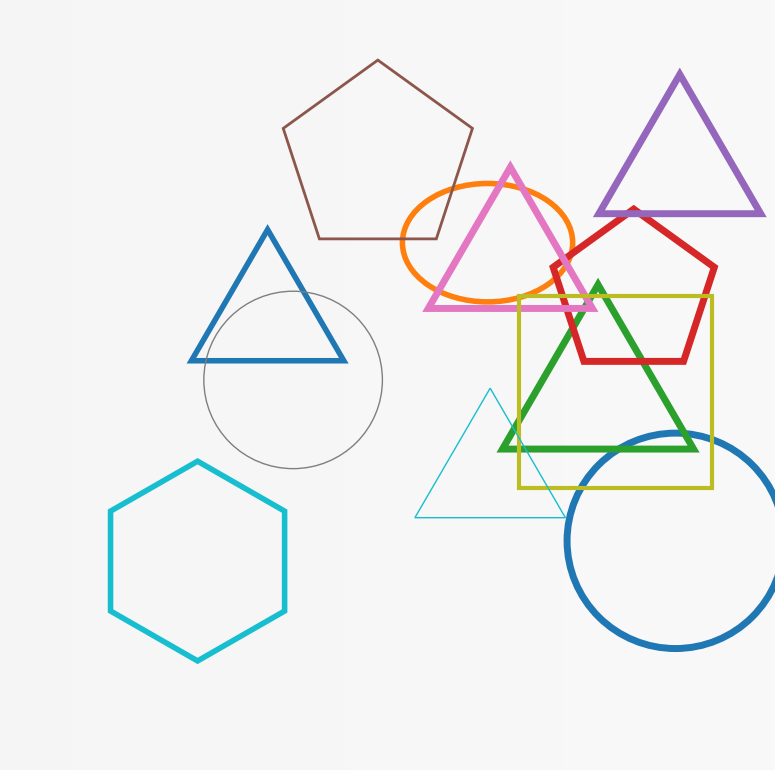[{"shape": "triangle", "thickness": 2, "radius": 0.57, "center": [0.345, 0.588]}, {"shape": "circle", "thickness": 2.5, "radius": 0.7, "center": [0.872, 0.298]}, {"shape": "oval", "thickness": 2, "radius": 0.55, "center": [0.629, 0.685]}, {"shape": "triangle", "thickness": 2.5, "radius": 0.71, "center": [0.772, 0.488]}, {"shape": "pentagon", "thickness": 2.5, "radius": 0.55, "center": [0.818, 0.619]}, {"shape": "triangle", "thickness": 2.5, "radius": 0.6, "center": [0.877, 0.783]}, {"shape": "pentagon", "thickness": 1, "radius": 0.64, "center": [0.488, 0.794]}, {"shape": "triangle", "thickness": 2.5, "radius": 0.61, "center": [0.659, 0.661]}, {"shape": "circle", "thickness": 0.5, "radius": 0.58, "center": [0.378, 0.507]}, {"shape": "square", "thickness": 1.5, "radius": 0.62, "center": [0.794, 0.491]}, {"shape": "triangle", "thickness": 0.5, "radius": 0.56, "center": [0.632, 0.384]}, {"shape": "hexagon", "thickness": 2, "radius": 0.65, "center": [0.255, 0.271]}]